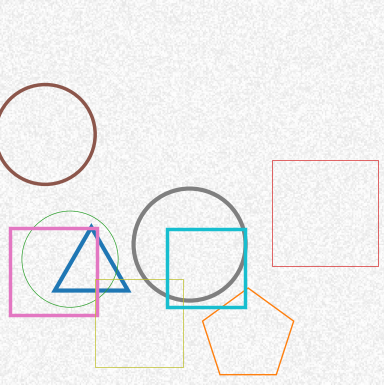[{"shape": "triangle", "thickness": 3, "radius": 0.55, "center": [0.237, 0.3]}, {"shape": "pentagon", "thickness": 1, "radius": 0.62, "center": [0.644, 0.127]}, {"shape": "circle", "thickness": 0.5, "radius": 0.63, "center": [0.182, 0.327]}, {"shape": "square", "thickness": 0.5, "radius": 0.69, "center": [0.845, 0.447]}, {"shape": "circle", "thickness": 2.5, "radius": 0.65, "center": [0.118, 0.651]}, {"shape": "square", "thickness": 2.5, "radius": 0.56, "center": [0.139, 0.295]}, {"shape": "circle", "thickness": 3, "radius": 0.73, "center": [0.492, 0.365]}, {"shape": "square", "thickness": 0.5, "radius": 0.57, "center": [0.362, 0.161]}, {"shape": "square", "thickness": 2.5, "radius": 0.5, "center": [0.535, 0.304]}]